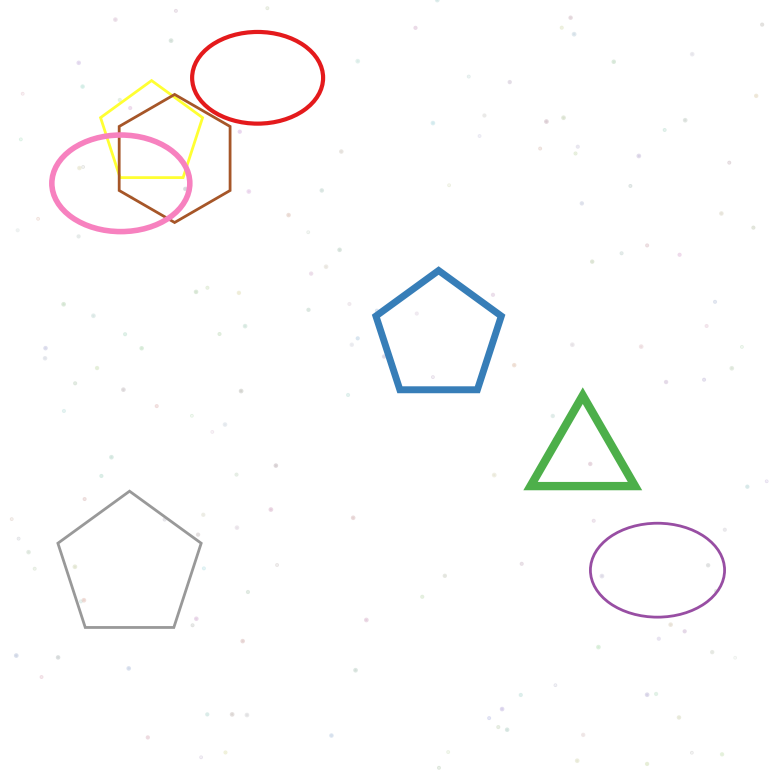[{"shape": "oval", "thickness": 1.5, "radius": 0.43, "center": [0.335, 0.899]}, {"shape": "pentagon", "thickness": 2.5, "radius": 0.43, "center": [0.57, 0.563]}, {"shape": "triangle", "thickness": 3, "radius": 0.39, "center": [0.757, 0.408]}, {"shape": "oval", "thickness": 1, "radius": 0.44, "center": [0.854, 0.26]}, {"shape": "pentagon", "thickness": 1, "radius": 0.35, "center": [0.197, 0.826]}, {"shape": "hexagon", "thickness": 1, "radius": 0.42, "center": [0.227, 0.794]}, {"shape": "oval", "thickness": 2, "radius": 0.45, "center": [0.157, 0.762]}, {"shape": "pentagon", "thickness": 1, "radius": 0.49, "center": [0.168, 0.264]}]